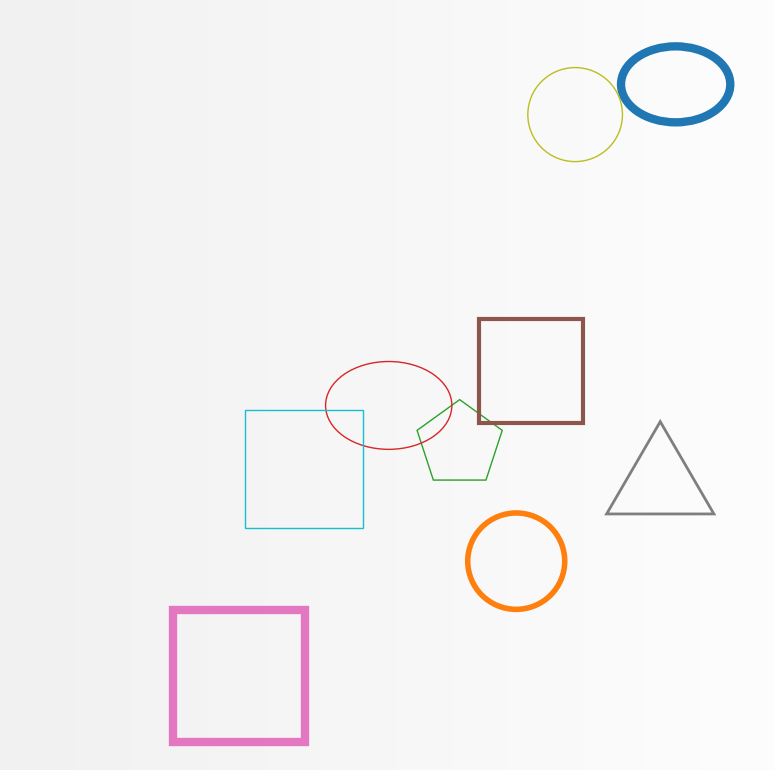[{"shape": "oval", "thickness": 3, "radius": 0.35, "center": [0.872, 0.89]}, {"shape": "circle", "thickness": 2, "radius": 0.31, "center": [0.666, 0.271]}, {"shape": "pentagon", "thickness": 0.5, "radius": 0.29, "center": [0.593, 0.423]}, {"shape": "oval", "thickness": 0.5, "radius": 0.41, "center": [0.502, 0.473]}, {"shape": "square", "thickness": 1.5, "radius": 0.34, "center": [0.685, 0.519]}, {"shape": "square", "thickness": 3, "radius": 0.43, "center": [0.308, 0.122]}, {"shape": "triangle", "thickness": 1, "radius": 0.4, "center": [0.852, 0.373]}, {"shape": "circle", "thickness": 0.5, "radius": 0.31, "center": [0.742, 0.851]}, {"shape": "square", "thickness": 0.5, "radius": 0.38, "center": [0.392, 0.391]}]